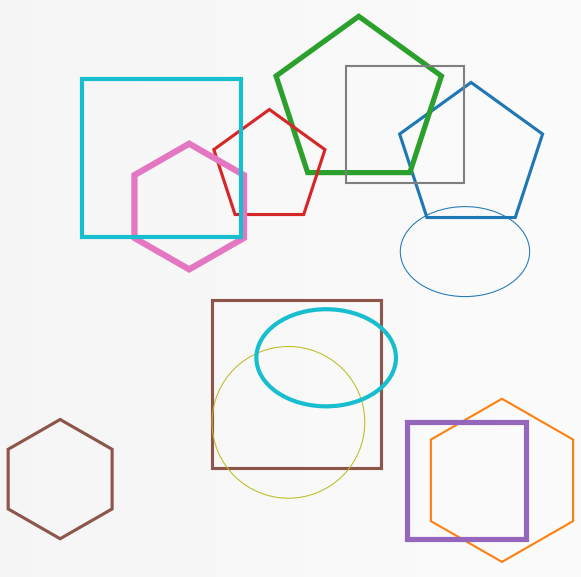[{"shape": "oval", "thickness": 0.5, "radius": 0.56, "center": [0.8, 0.563]}, {"shape": "pentagon", "thickness": 1.5, "radius": 0.65, "center": [0.811, 0.727]}, {"shape": "hexagon", "thickness": 1, "radius": 0.71, "center": [0.864, 0.167]}, {"shape": "pentagon", "thickness": 2.5, "radius": 0.75, "center": [0.617, 0.821]}, {"shape": "pentagon", "thickness": 1.5, "radius": 0.5, "center": [0.463, 0.709]}, {"shape": "square", "thickness": 2.5, "radius": 0.51, "center": [0.803, 0.167]}, {"shape": "square", "thickness": 1.5, "radius": 0.73, "center": [0.51, 0.334]}, {"shape": "hexagon", "thickness": 1.5, "radius": 0.52, "center": [0.103, 0.169]}, {"shape": "hexagon", "thickness": 3, "radius": 0.54, "center": [0.326, 0.642]}, {"shape": "square", "thickness": 1, "radius": 0.51, "center": [0.697, 0.784]}, {"shape": "circle", "thickness": 0.5, "radius": 0.66, "center": [0.496, 0.268]}, {"shape": "square", "thickness": 2, "radius": 0.68, "center": [0.277, 0.725]}, {"shape": "oval", "thickness": 2, "radius": 0.6, "center": [0.561, 0.38]}]